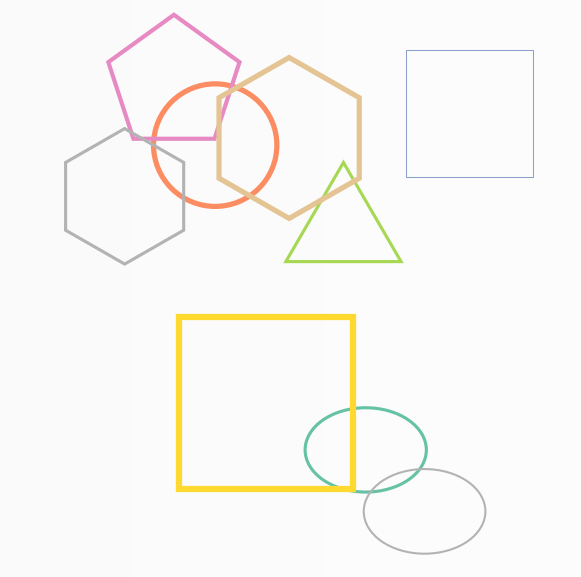[{"shape": "oval", "thickness": 1.5, "radius": 0.52, "center": [0.629, 0.22]}, {"shape": "circle", "thickness": 2.5, "radius": 0.53, "center": [0.37, 0.748]}, {"shape": "square", "thickness": 0.5, "radius": 0.55, "center": [0.808, 0.803]}, {"shape": "pentagon", "thickness": 2, "radius": 0.59, "center": [0.299, 0.855]}, {"shape": "triangle", "thickness": 1.5, "radius": 0.57, "center": [0.591, 0.603]}, {"shape": "square", "thickness": 3, "radius": 0.75, "center": [0.458, 0.301]}, {"shape": "hexagon", "thickness": 2.5, "radius": 0.7, "center": [0.497, 0.76]}, {"shape": "hexagon", "thickness": 1.5, "radius": 0.59, "center": [0.214, 0.659]}, {"shape": "oval", "thickness": 1, "radius": 0.52, "center": [0.73, 0.114]}]